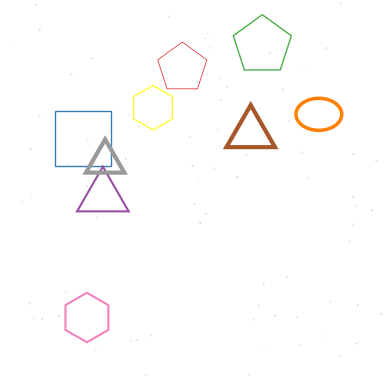[{"shape": "pentagon", "thickness": 0.5, "radius": 0.34, "center": [0.473, 0.824]}, {"shape": "square", "thickness": 1, "radius": 0.36, "center": [0.216, 0.64]}, {"shape": "pentagon", "thickness": 1, "radius": 0.4, "center": [0.681, 0.883]}, {"shape": "triangle", "thickness": 1.5, "radius": 0.39, "center": [0.267, 0.49]}, {"shape": "oval", "thickness": 2.5, "radius": 0.3, "center": [0.828, 0.703]}, {"shape": "hexagon", "thickness": 1, "radius": 0.29, "center": [0.397, 0.72]}, {"shape": "triangle", "thickness": 3, "radius": 0.36, "center": [0.651, 0.654]}, {"shape": "hexagon", "thickness": 1.5, "radius": 0.32, "center": [0.226, 0.175]}, {"shape": "triangle", "thickness": 3, "radius": 0.29, "center": [0.273, 0.58]}]